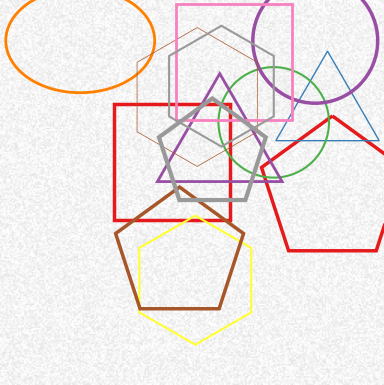[{"shape": "pentagon", "thickness": 2.5, "radius": 0.97, "center": [0.863, 0.505]}, {"shape": "square", "thickness": 2.5, "radius": 0.75, "center": [0.448, 0.578]}, {"shape": "triangle", "thickness": 1, "radius": 0.78, "center": [0.851, 0.712]}, {"shape": "circle", "thickness": 1.5, "radius": 0.72, "center": [0.711, 0.682]}, {"shape": "triangle", "thickness": 2, "radius": 0.93, "center": [0.571, 0.622]}, {"shape": "circle", "thickness": 2.5, "radius": 0.81, "center": [0.819, 0.894]}, {"shape": "oval", "thickness": 2, "radius": 0.97, "center": [0.208, 0.894]}, {"shape": "hexagon", "thickness": 1.5, "radius": 0.84, "center": [0.507, 0.272]}, {"shape": "pentagon", "thickness": 2.5, "radius": 0.87, "center": [0.466, 0.339]}, {"shape": "hexagon", "thickness": 0.5, "radius": 0.9, "center": [0.512, 0.748]}, {"shape": "square", "thickness": 2, "radius": 0.75, "center": [0.608, 0.84]}, {"shape": "hexagon", "thickness": 1.5, "radius": 0.78, "center": [0.575, 0.776]}, {"shape": "pentagon", "thickness": 3, "radius": 0.73, "center": [0.552, 0.598]}]